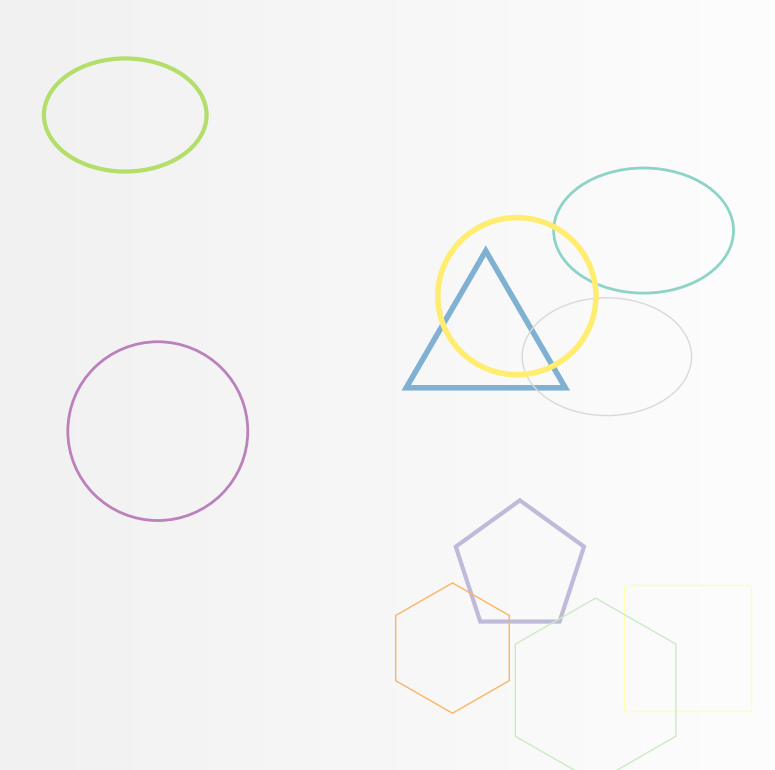[{"shape": "oval", "thickness": 1, "radius": 0.58, "center": [0.83, 0.701]}, {"shape": "square", "thickness": 0.5, "radius": 0.41, "center": [0.887, 0.158]}, {"shape": "pentagon", "thickness": 1.5, "radius": 0.44, "center": [0.671, 0.263]}, {"shape": "triangle", "thickness": 2, "radius": 0.59, "center": [0.627, 0.556]}, {"shape": "hexagon", "thickness": 0.5, "radius": 0.42, "center": [0.584, 0.158]}, {"shape": "oval", "thickness": 1.5, "radius": 0.52, "center": [0.162, 0.851]}, {"shape": "oval", "thickness": 0.5, "radius": 0.55, "center": [0.783, 0.537]}, {"shape": "circle", "thickness": 1, "radius": 0.58, "center": [0.204, 0.44]}, {"shape": "hexagon", "thickness": 0.5, "radius": 0.6, "center": [0.769, 0.104]}, {"shape": "circle", "thickness": 2, "radius": 0.51, "center": [0.667, 0.615]}]